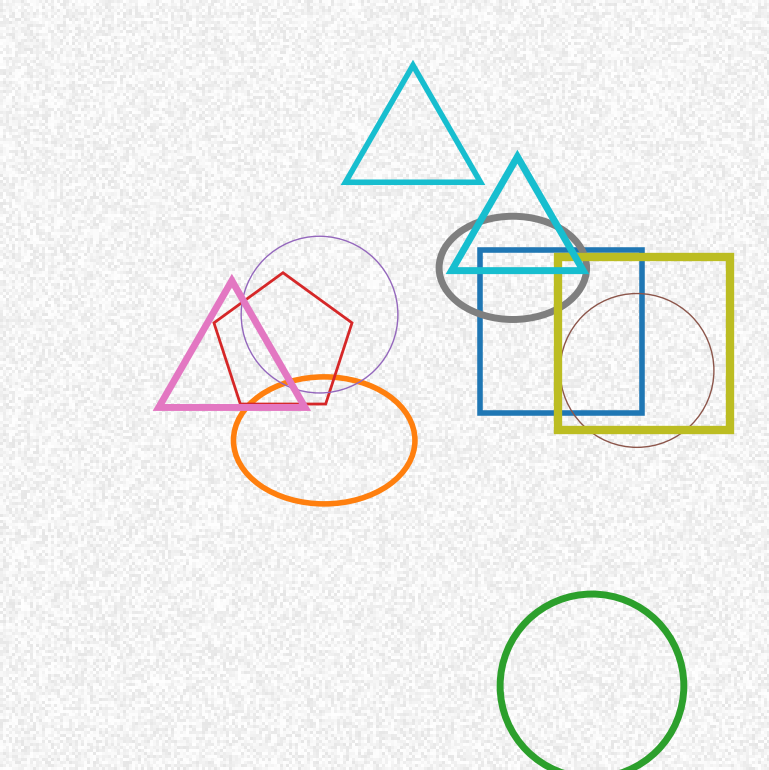[{"shape": "square", "thickness": 2, "radius": 0.53, "center": [0.729, 0.57]}, {"shape": "oval", "thickness": 2, "radius": 0.59, "center": [0.421, 0.428]}, {"shape": "circle", "thickness": 2.5, "radius": 0.6, "center": [0.769, 0.109]}, {"shape": "pentagon", "thickness": 1, "radius": 0.47, "center": [0.368, 0.552]}, {"shape": "circle", "thickness": 0.5, "radius": 0.51, "center": [0.415, 0.591]}, {"shape": "circle", "thickness": 0.5, "radius": 0.5, "center": [0.827, 0.519]}, {"shape": "triangle", "thickness": 2.5, "radius": 0.55, "center": [0.301, 0.526]}, {"shape": "oval", "thickness": 2.5, "radius": 0.48, "center": [0.666, 0.652]}, {"shape": "square", "thickness": 3, "radius": 0.56, "center": [0.836, 0.554]}, {"shape": "triangle", "thickness": 2, "radius": 0.51, "center": [0.536, 0.814]}, {"shape": "triangle", "thickness": 2.5, "radius": 0.49, "center": [0.672, 0.698]}]